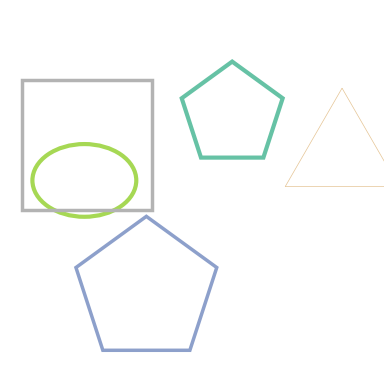[{"shape": "pentagon", "thickness": 3, "radius": 0.69, "center": [0.603, 0.702]}, {"shape": "pentagon", "thickness": 2.5, "radius": 0.96, "center": [0.38, 0.246]}, {"shape": "oval", "thickness": 3, "radius": 0.67, "center": [0.219, 0.531]}, {"shape": "triangle", "thickness": 0.5, "radius": 0.85, "center": [0.888, 0.601]}, {"shape": "square", "thickness": 2.5, "radius": 0.85, "center": [0.226, 0.623]}]